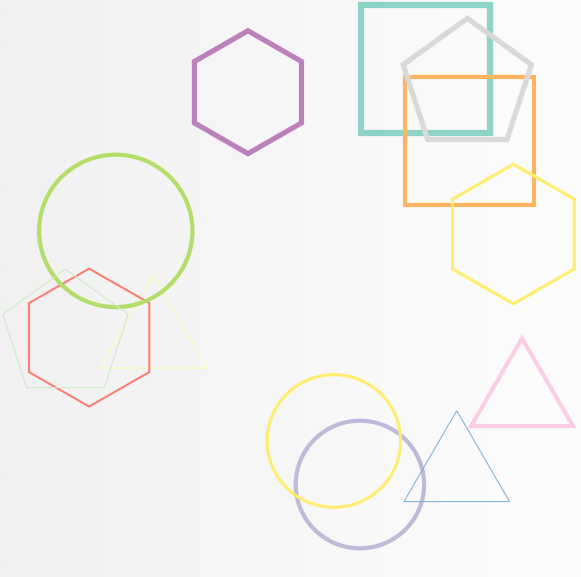[{"shape": "square", "thickness": 3, "radius": 0.56, "center": [0.732, 0.88]}, {"shape": "triangle", "thickness": 0.5, "radius": 0.53, "center": [0.264, 0.415]}, {"shape": "circle", "thickness": 2, "radius": 0.55, "center": [0.619, 0.16]}, {"shape": "hexagon", "thickness": 1, "radius": 0.6, "center": [0.153, 0.415]}, {"shape": "triangle", "thickness": 0.5, "radius": 0.52, "center": [0.786, 0.183]}, {"shape": "square", "thickness": 2, "radius": 0.55, "center": [0.808, 0.755]}, {"shape": "circle", "thickness": 2, "radius": 0.66, "center": [0.199, 0.599]}, {"shape": "triangle", "thickness": 2, "radius": 0.51, "center": [0.898, 0.312]}, {"shape": "pentagon", "thickness": 2.5, "radius": 0.58, "center": [0.804, 0.851]}, {"shape": "hexagon", "thickness": 2.5, "radius": 0.53, "center": [0.427, 0.839]}, {"shape": "pentagon", "thickness": 0.5, "radius": 0.57, "center": [0.113, 0.42]}, {"shape": "circle", "thickness": 1.5, "radius": 0.57, "center": [0.574, 0.236]}, {"shape": "hexagon", "thickness": 1.5, "radius": 0.6, "center": [0.883, 0.594]}]